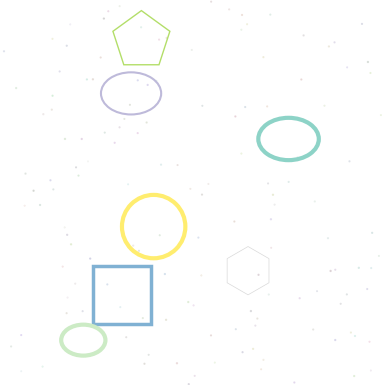[{"shape": "oval", "thickness": 3, "radius": 0.39, "center": [0.75, 0.639]}, {"shape": "oval", "thickness": 1.5, "radius": 0.39, "center": [0.34, 0.757]}, {"shape": "square", "thickness": 2.5, "radius": 0.37, "center": [0.317, 0.234]}, {"shape": "pentagon", "thickness": 1, "radius": 0.39, "center": [0.367, 0.895]}, {"shape": "hexagon", "thickness": 0.5, "radius": 0.31, "center": [0.644, 0.297]}, {"shape": "oval", "thickness": 3, "radius": 0.29, "center": [0.216, 0.117]}, {"shape": "circle", "thickness": 3, "radius": 0.41, "center": [0.399, 0.411]}]